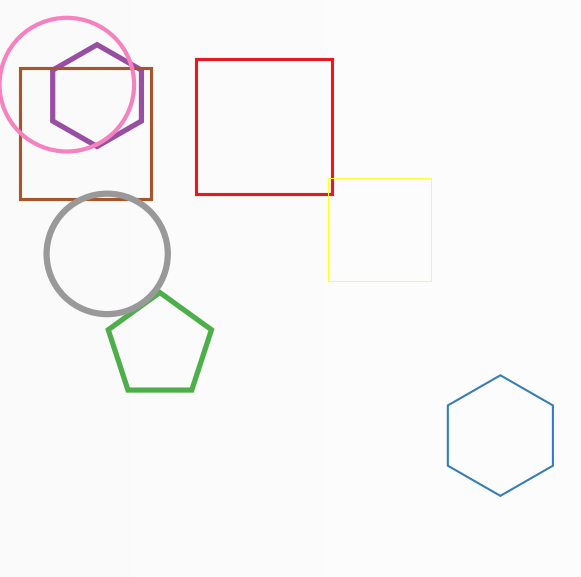[{"shape": "square", "thickness": 1.5, "radius": 0.58, "center": [0.455, 0.779]}, {"shape": "hexagon", "thickness": 1, "radius": 0.52, "center": [0.861, 0.245]}, {"shape": "pentagon", "thickness": 2.5, "radius": 0.47, "center": [0.275, 0.399]}, {"shape": "hexagon", "thickness": 2.5, "radius": 0.44, "center": [0.167, 0.834]}, {"shape": "square", "thickness": 0.5, "radius": 0.44, "center": [0.652, 0.602]}, {"shape": "square", "thickness": 1.5, "radius": 0.56, "center": [0.147, 0.768]}, {"shape": "circle", "thickness": 2, "radius": 0.58, "center": [0.115, 0.853]}, {"shape": "circle", "thickness": 3, "radius": 0.52, "center": [0.184, 0.559]}]